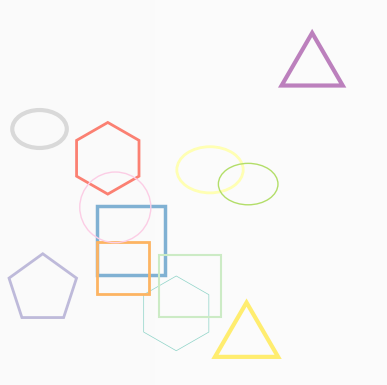[{"shape": "hexagon", "thickness": 0.5, "radius": 0.49, "center": [0.455, 0.186]}, {"shape": "oval", "thickness": 2, "radius": 0.43, "center": [0.542, 0.559]}, {"shape": "pentagon", "thickness": 2, "radius": 0.46, "center": [0.11, 0.249]}, {"shape": "hexagon", "thickness": 2, "radius": 0.47, "center": [0.278, 0.589]}, {"shape": "square", "thickness": 2.5, "radius": 0.44, "center": [0.338, 0.375]}, {"shape": "square", "thickness": 2, "radius": 0.34, "center": [0.317, 0.304]}, {"shape": "oval", "thickness": 1, "radius": 0.38, "center": [0.64, 0.522]}, {"shape": "circle", "thickness": 1, "radius": 0.46, "center": [0.298, 0.461]}, {"shape": "oval", "thickness": 3, "radius": 0.35, "center": [0.102, 0.665]}, {"shape": "triangle", "thickness": 3, "radius": 0.46, "center": [0.806, 0.823]}, {"shape": "square", "thickness": 1.5, "radius": 0.4, "center": [0.491, 0.257]}, {"shape": "triangle", "thickness": 3, "radius": 0.47, "center": [0.636, 0.12]}]